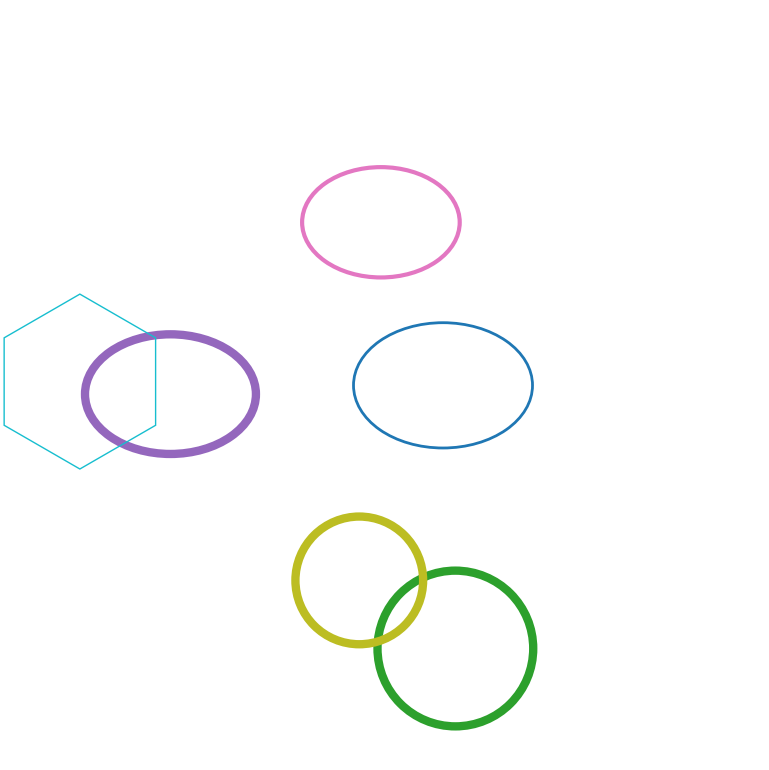[{"shape": "oval", "thickness": 1, "radius": 0.58, "center": [0.575, 0.5]}, {"shape": "circle", "thickness": 3, "radius": 0.51, "center": [0.591, 0.158]}, {"shape": "oval", "thickness": 3, "radius": 0.55, "center": [0.221, 0.488]}, {"shape": "oval", "thickness": 1.5, "radius": 0.51, "center": [0.495, 0.711]}, {"shape": "circle", "thickness": 3, "radius": 0.41, "center": [0.467, 0.246]}, {"shape": "hexagon", "thickness": 0.5, "radius": 0.57, "center": [0.104, 0.504]}]